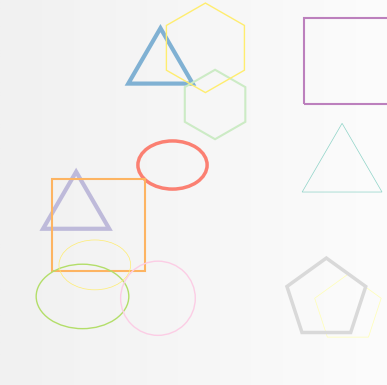[{"shape": "triangle", "thickness": 0.5, "radius": 0.59, "center": [0.883, 0.561]}, {"shape": "pentagon", "thickness": 0.5, "radius": 0.45, "center": [0.898, 0.197]}, {"shape": "triangle", "thickness": 3, "radius": 0.49, "center": [0.196, 0.455]}, {"shape": "oval", "thickness": 2.5, "radius": 0.45, "center": [0.445, 0.571]}, {"shape": "triangle", "thickness": 3, "radius": 0.48, "center": [0.414, 0.831]}, {"shape": "square", "thickness": 1.5, "radius": 0.6, "center": [0.255, 0.417]}, {"shape": "oval", "thickness": 1, "radius": 0.6, "center": [0.213, 0.23]}, {"shape": "circle", "thickness": 1, "radius": 0.48, "center": [0.408, 0.225]}, {"shape": "pentagon", "thickness": 2.5, "radius": 0.53, "center": [0.842, 0.223]}, {"shape": "square", "thickness": 1.5, "radius": 0.56, "center": [0.896, 0.842]}, {"shape": "hexagon", "thickness": 1.5, "radius": 0.45, "center": [0.555, 0.729]}, {"shape": "oval", "thickness": 0.5, "radius": 0.46, "center": [0.245, 0.312]}, {"shape": "hexagon", "thickness": 1, "radius": 0.58, "center": [0.53, 0.876]}]